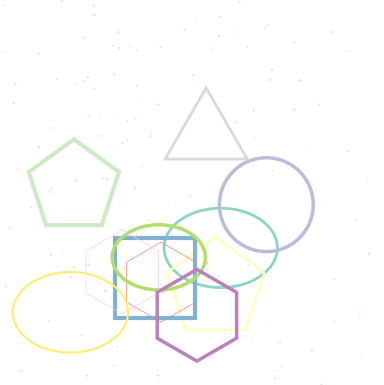[{"shape": "oval", "thickness": 2, "radius": 0.74, "center": [0.573, 0.356]}, {"shape": "pentagon", "thickness": 1.5, "radius": 0.66, "center": [0.56, 0.251]}, {"shape": "circle", "thickness": 2.5, "radius": 0.61, "center": [0.692, 0.468]}, {"shape": "hexagon", "thickness": 0.5, "radius": 0.52, "center": [0.418, 0.267]}, {"shape": "square", "thickness": 3, "radius": 0.52, "center": [0.402, 0.278]}, {"shape": "oval", "thickness": 2.5, "radius": 0.61, "center": [0.413, 0.332]}, {"shape": "hexagon", "thickness": 0.5, "radius": 0.54, "center": [0.317, 0.294]}, {"shape": "triangle", "thickness": 2, "radius": 0.62, "center": [0.535, 0.649]}, {"shape": "hexagon", "thickness": 2.5, "radius": 0.6, "center": [0.511, 0.181]}, {"shape": "pentagon", "thickness": 3, "radius": 0.62, "center": [0.192, 0.515]}, {"shape": "oval", "thickness": 1.5, "radius": 0.75, "center": [0.183, 0.189]}]